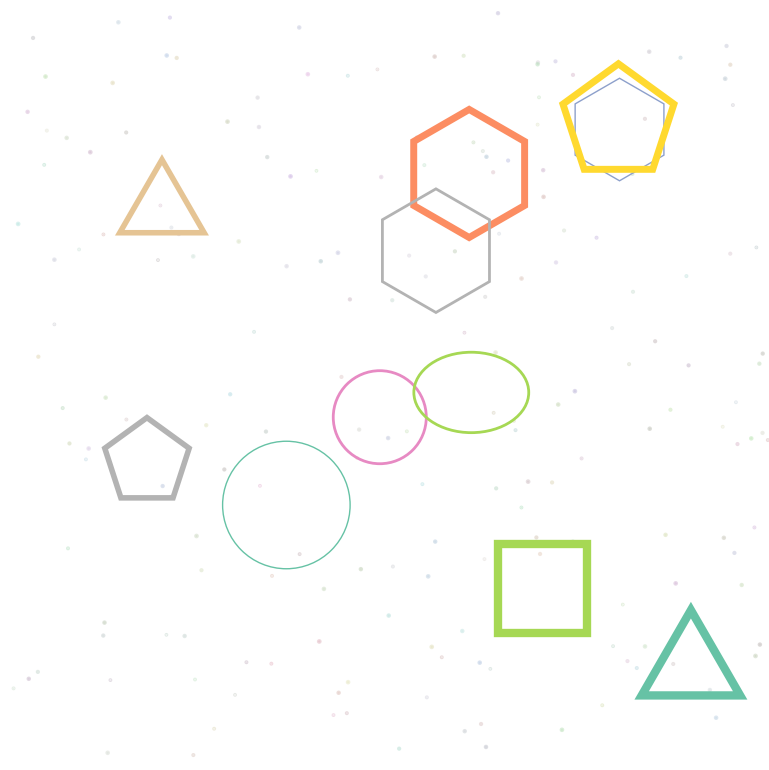[{"shape": "triangle", "thickness": 3, "radius": 0.37, "center": [0.897, 0.134]}, {"shape": "circle", "thickness": 0.5, "radius": 0.41, "center": [0.372, 0.344]}, {"shape": "hexagon", "thickness": 2.5, "radius": 0.42, "center": [0.609, 0.775]}, {"shape": "hexagon", "thickness": 0.5, "radius": 0.33, "center": [0.805, 0.832]}, {"shape": "circle", "thickness": 1, "radius": 0.3, "center": [0.493, 0.458]}, {"shape": "oval", "thickness": 1, "radius": 0.37, "center": [0.612, 0.49]}, {"shape": "square", "thickness": 3, "radius": 0.29, "center": [0.705, 0.236]}, {"shape": "pentagon", "thickness": 2.5, "radius": 0.38, "center": [0.803, 0.841]}, {"shape": "triangle", "thickness": 2, "radius": 0.32, "center": [0.21, 0.729]}, {"shape": "pentagon", "thickness": 2, "radius": 0.29, "center": [0.191, 0.4]}, {"shape": "hexagon", "thickness": 1, "radius": 0.4, "center": [0.566, 0.674]}]